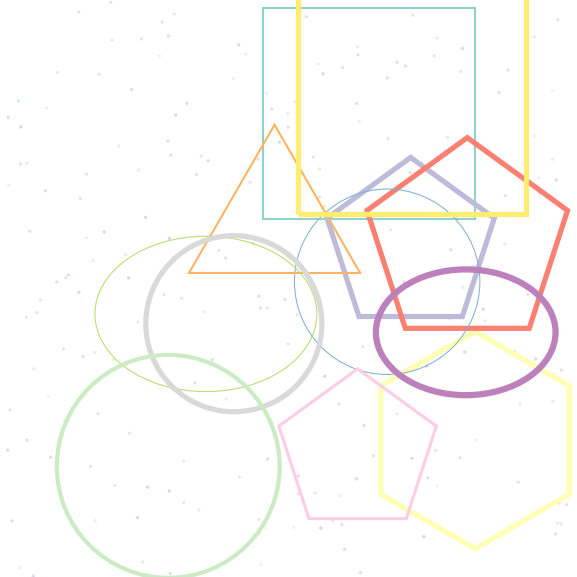[{"shape": "square", "thickness": 1, "radius": 0.92, "center": [0.639, 0.803]}, {"shape": "hexagon", "thickness": 2.5, "radius": 0.94, "center": [0.823, 0.237]}, {"shape": "pentagon", "thickness": 2.5, "radius": 0.76, "center": [0.711, 0.574]}, {"shape": "pentagon", "thickness": 2.5, "radius": 0.91, "center": [0.809, 0.578]}, {"shape": "circle", "thickness": 0.5, "radius": 0.8, "center": [0.67, 0.511]}, {"shape": "triangle", "thickness": 1, "radius": 0.86, "center": [0.475, 0.612]}, {"shape": "oval", "thickness": 0.5, "radius": 0.96, "center": [0.357, 0.456]}, {"shape": "pentagon", "thickness": 1.5, "radius": 0.72, "center": [0.619, 0.217]}, {"shape": "circle", "thickness": 2.5, "radius": 0.76, "center": [0.405, 0.439]}, {"shape": "oval", "thickness": 3, "radius": 0.78, "center": [0.806, 0.424]}, {"shape": "circle", "thickness": 2, "radius": 0.96, "center": [0.291, 0.192]}, {"shape": "square", "thickness": 2.5, "radius": 0.99, "center": [0.713, 0.826]}]